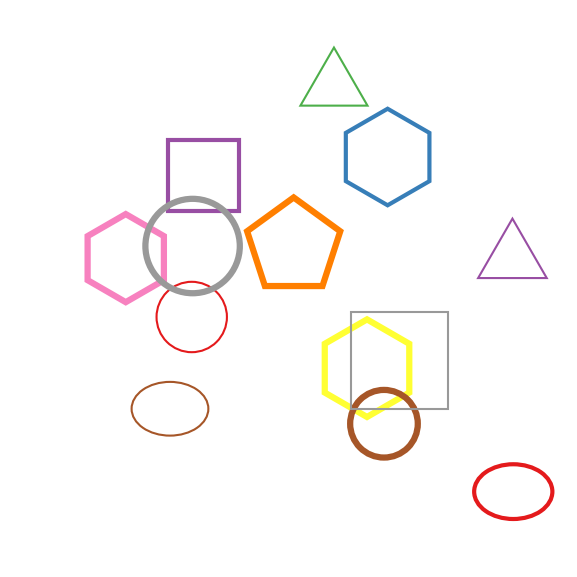[{"shape": "oval", "thickness": 2, "radius": 0.34, "center": [0.889, 0.148]}, {"shape": "circle", "thickness": 1, "radius": 0.3, "center": [0.332, 0.45]}, {"shape": "hexagon", "thickness": 2, "radius": 0.42, "center": [0.671, 0.727]}, {"shape": "triangle", "thickness": 1, "radius": 0.34, "center": [0.578, 0.85]}, {"shape": "square", "thickness": 2, "radius": 0.31, "center": [0.352, 0.696]}, {"shape": "triangle", "thickness": 1, "radius": 0.34, "center": [0.887, 0.552]}, {"shape": "pentagon", "thickness": 3, "radius": 0.42, "center": [0.509, 0.572]}, {"shape": "hexagon", "thickness": 3, "radius": 0.42, "center": [0.636, 0.362]}, {"shape": "circle", "thickness": 3, "radius": 0.29, "center": [0.665, 0.265]}, {"shape": "oval", "thickness": 1, "radius": 0.33, "center": [0.294, 0.291]}, {"shape": "hexagon", "thickness": 3, "radius": 0.38, "center": [0.218, 0.552]}, {"shape": "circle", "thickness": 3, "radius": 0.41, "center": [0.334, 0.573]}, {"shape": "square", "thickness": 1, "radius": 0.42, "center": [0.693, 0.374]}]